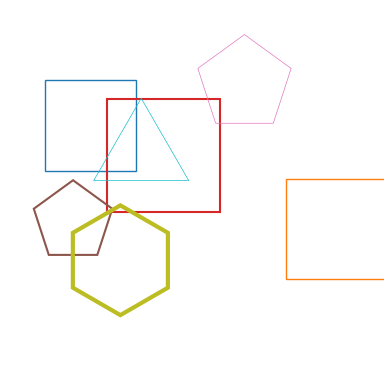[{"shape": "square", "thickness": 1, "radius": 0.59, "center": [0.235, 0.673]}, {"shape": "square", "thickness": 1, "radius": 0.65, "center": [0.874, 0.406]}, {"shape": "square", "thickness": 1.5, "radius": 0.73, "center": [0.425, 0.597]}, {"shape": "pentagon", "thickness": 1.5, "radius": 0.54, "center": [0.19, 0.425]}, {"shape": "pentagon", "thickness": 0.5, "radius": 0.64, "center": [0.635, 0.783]}, {"shape": "hexagon", "thickness": 3, "radius": 0.71, "center": [0.313, 0.324]}, {"shape": "triangle", "thickness": 0.5, "radius": 0.71, "center": [0.367, 0.602]}]